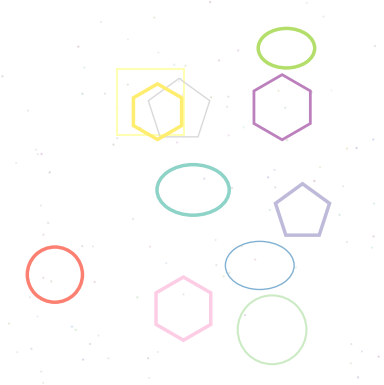[{"shape": "oval", "thickness": 2.5, "radius": 0.47, "center": [0.502, 0.507]}, {"shape": "square", "thickness": 1.5, "radius": 0.43, "center": [0.392, 0.735]}, {"shape": "pentagon", "thickness": 2.5, "radius": 0.37, "center": [0.786, 0.449]}, {"shape": "circle", "thickness": 2.5, "radius": 0.36, "center": [0.143, 0.287]}, {"shape": "oval", "thickness": 1, "radius": 0.45, "center": [0.675, 0.311]}, {"shape": "oval", "thickness": 2.5, "radius": 0.37, "center": [0.744, 0.875]}, {"shape": "hexagon", "thickness": 2.5, "radius": 0.41, "center": [0.476, 0.198]}, {"shape": "pentagon", "thickness": 1, "radius": 0.42, "center": [0.465, 0.712]}, {"shape": "hexagon", "thickness": 2, "radius": 0.42, "center": [0.733, 0.721]}, {"shape": "circle", "thickness": 1.5, "radius": 0.45, "center": [0.707, 0.143]}, {"shape": "hexagon", "thickness": 2.5, "radius": 0.36, "center": [0.409, 0.71]}]